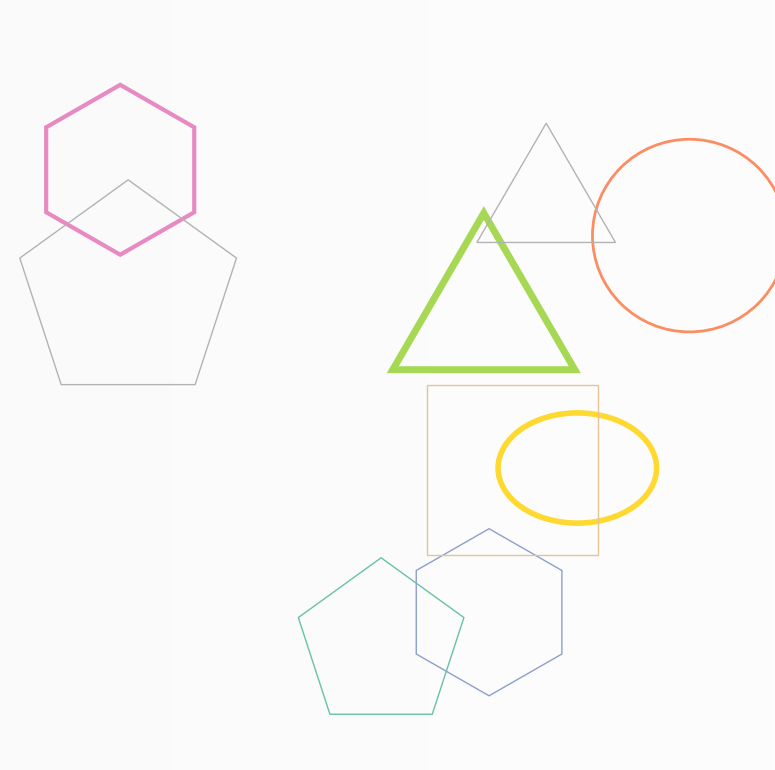[{"shape": "pentagon", "thickness": 0.5, "radius": 0.56, "center": [0.492, 0.163]}, {"shape": "circle", "thickness": 1, "radius": 0.63, "center": [0.89, 0.694]}, {"shape": "hexagon", "thickness": 0.5, "radius": 0.54, "center": [0.631, 0.205]}, {"shape": "hexagon", "thickness": 1.5, "radius": 0.55, "center": [0.155, 0.78]}, {"shape": "triangle", "thickness": 2.5, "radius": 0.68, "center": [0.624, 0.588]}, {"shape": "oval", "thickness": 2, "radius": 0.51, "center": [0.745, 0.392]}, {"shape": "square", "thickness": 0.5, "radius": 0.55, "center": [0.661, 0.39]}, {"shape": "triangle", "thickness": 0.5, "radius": 0.52, "center": [0.705, 0.737]}, {"shape": "pentagon", "thickness": 0.5, "radius": 0.74, "center": [0.165, 0.619]}]